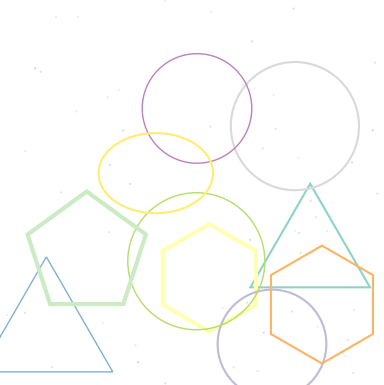[{"shape": "triangle", "thickness": 1.5, "radius": 0.9, "center": [0.806, 0.343]}, {"shape": "hexagon", "thickness": 3, "radius": 0.7, "center": [0.544, 0.278]}, {"shape": "circle", "thickness": 1.5, "radius": 0.71, "center": [0.706, 0.106]}, {"shape": "triangle", "thickness": 1, "radius": 1.0, "center": [0.12, 0.134]}, {"shape": "hexagon", "thickness": 1.5, "radius": 0.77, "center": [0.836, 0.209]}, {"shape": "circle", "thickness": 1, "radius": 0.89, "center": [0.51, 0.321]}, {"shape": "circle", "thickness": 1.5, "radius": 0.83, "center": [0.766, 0.672]}, {"shape": "circle", "thickness": 1, "radius": 0.71, "center": [0.512, 0.718]}, {"shape": "pentagon", "thickness": 3, "radius": 0.81, "center": [0.225, 0.341]}, {"shape": "oval", "thickness": 1.5, "radius": 0.74, "center": [0.405, 0.55]}]